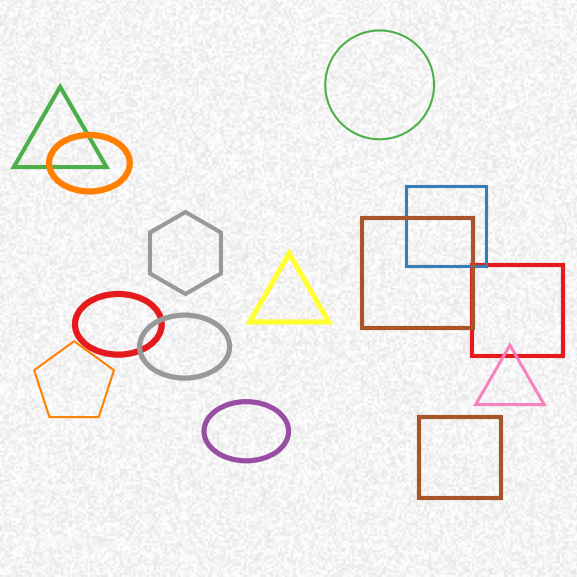[{"shape": "oval", "thickness": 3, "radius": 0.38, "center": [0.205, 0.438]}, {"shape": "square", "thickness": 2, "radius": 0.39, "center": [0.896, 0.462]}, {"shape": "square", "thickness": 1.5, "radius": 0.35, "center": [0.772, 0.608]}, {"shape": "triangle", "thickness": 2, "radius": 0.46, "center": [0.104, 0.756]}, {"shape": "circle", "thickness": 1, "radius": 0.47, "center": [0.657, 0.852]}, {"shape": "oval", "thickness": 2.5, "radius": 0.37, "center": [0.427, 0.252]}, {"shape": "pentagon", "thickness": 1, "radius": 0.36, "center": [0.128, 0.336]}, {"shape": "oval", "thickness": 3, "radius": 0.35, "center": [0.155, 0.717]}, {"shape": "triangle", "thickness": 2.5, "radius": 0.4, "center": [0.501, 0.481]}, {"shape": "square", "thickness": 2, "radius": 0.35, "center": [0.797, 0.207]}, {"shape": "square", "thickness": 2, "radius": 0.48, "center": [0.723, 0.526]}, {"shape": "triangle", "thickness": 1.5, "radius": 0.34, "center": [0.883, 0.333]}, {"shape": "oval", "thickness": 2.5, "radius": 0.39, "center": [0.32, 0.399]}, {"shape": "hexagon", "thickness": 2, "radius": 0.35, "center": [0.321, 0.561]}]